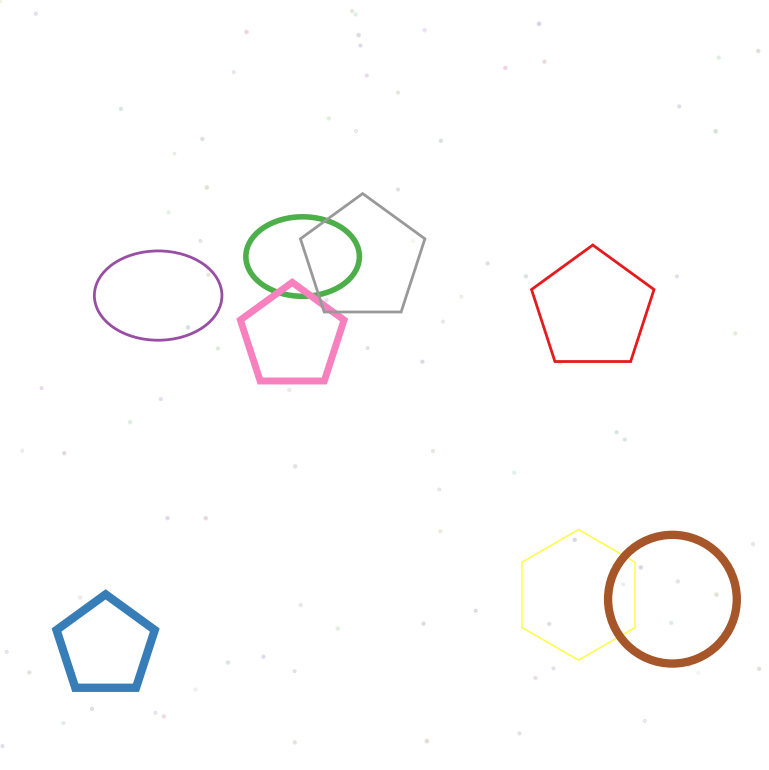[{"shape": "pentagon", "thickness": 1, "radius": 0.42, "center": [0.77, 0.598]}, {"shape": "pentagon", "thickness": 3, "radius": 0.34, "center": [0.137, 0.161]}, {"shape": "oval", "thickness": 2, "radius": 0.37, "center": [0.393, 0.667]}, {"shape": "oval", "thickness": 1, "radius": 0.41, "center": [0.205, 0.616]}, {"shape": "hexagon", "thickness": 0.5, "radius": 0.42, "center": [0.751, 0.227]}, {"shape": "circle", "thickness": 3, "radius": 0.42, "center": [0.873, 0.222]}, {"shape": "pentagon", "thickness": 2.5, "radius": 0.35, "center": [0.38, 0.563]}, {"shape": "pentagon", "thickness": 1, "radius": 0.42, "center": [0.471, 0.664]}]